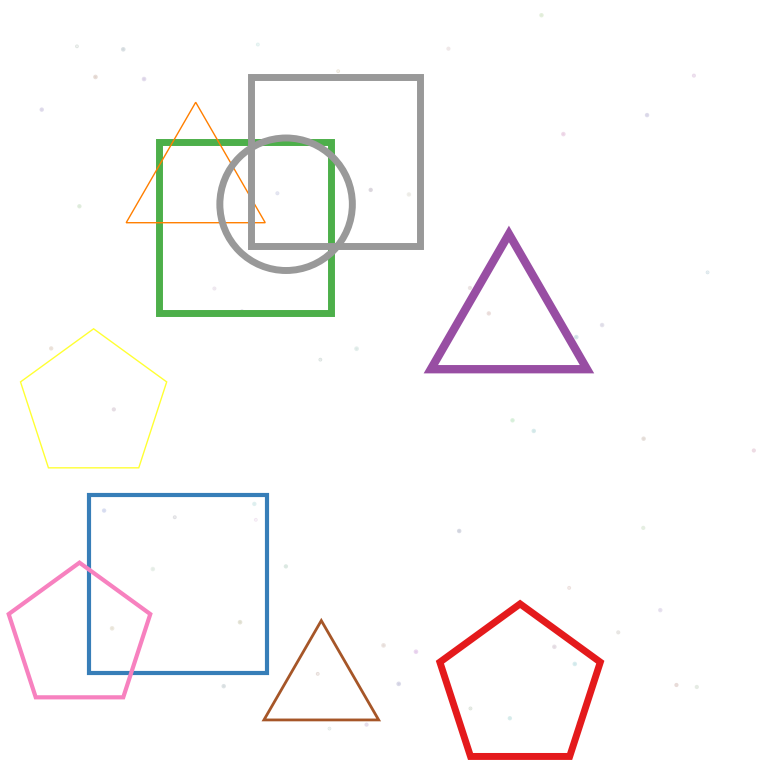[{"shape": "pentagon", "thickness": 2.5, "radius": 0.55, "center": [0.675, 0.106]}, {"shape": "square", "thickness": 1.5, "radius": 0.58, "center": [0.231, 0.242]}, {"shape": "square", "thickness": 2.5, "radius": 0.56, "center": [0.318, 0.705]}, {"shape": "triangle", "thickness": 3, "radius": 0.59, "center": [0.661, 0.579]}, {"shape": "triangle", "thickness": 0.5, "radius": 0.52, "center": [0.254, 0.763]}, {"shape": "pentagon", "thickness": 0.5, "radius": 0.5, "center": [0.122, 0.473]}, {"shape": "triangle", "thickness": 1, "radius": 0.43, "center": [0.417, 0.108]}, {"shape": "pentagon", "thickness": 1.5, "radius": 0.48, "center": [0.103, 0.173]}, {"shape": "circle", "thickness": 2.5, "radius": 0.43, "center": [0.372, 0.735]}, {"shape": "square", "thickness": 2.5, "radius": 0.55, "center": [0.435, 0.79]}]